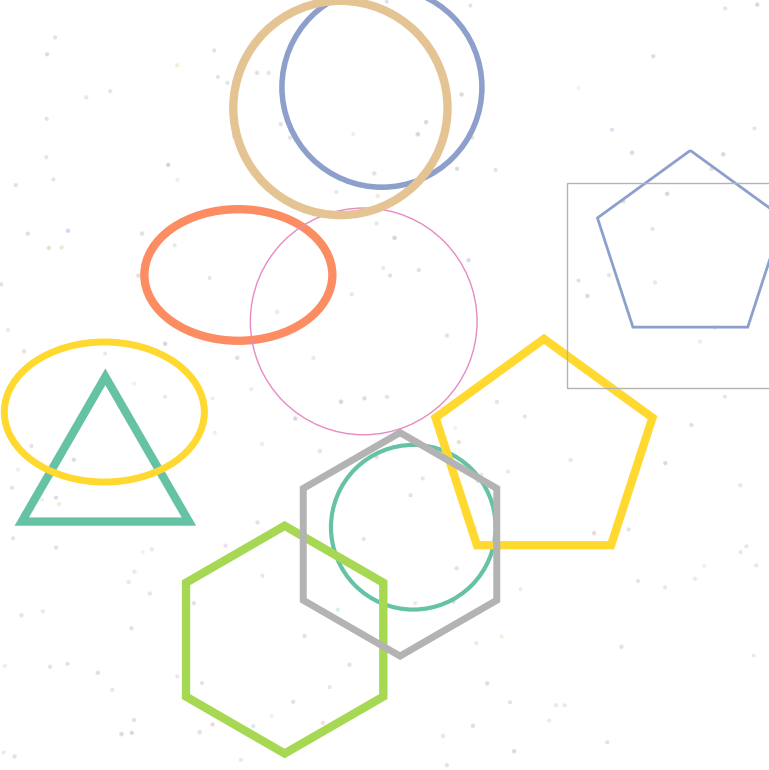[{"shape": "circle", "thickness": 1.5, "radius": 0.53, "center": [0.537, 0.315]}, {"shape": "triangle", "thickness": 3, "radius": 0.63, "center": [0.137, 0.385]}, {"shape": "oval", "thickness": 3, "radius": 0.61, "center": [0.31, 0.643]}, {"shape": "pentagon", "thickness": 1, "radius": 0.63, "center": [0.897, 0.678]}, {"shape": "circle", "thickness": 2, "radius": 0.65, "center": [0.496, 0.887]}, {"shape": "circle", "thickness": 0.5, "radius": 0.74, "center": [0.472, 0.583]}, {"shape": "hexagon", "thickness": 3, "radius": 0.74, "center": [0.37, 0.169]}, {"shape": "oval", "thickness": 2.5, "radius": 0.65, "center": [0.136, 0.465]}, {"shape": "pentagon", "thickness": 3, "radius": 0.74, "center": [0.706, 0.412]}, {"shape": "circle", "thickness": 3, "radius": 0.7, "center": [0.442, 0.86]}, {"shape": "square", "thickness": 0.5, "radius": 0.66, "center": [0.869, 0.629]}, {"shape": "hexagon", "thickness": 2.5, "radius": 0.73, "center": [0.52, 0.293]}]